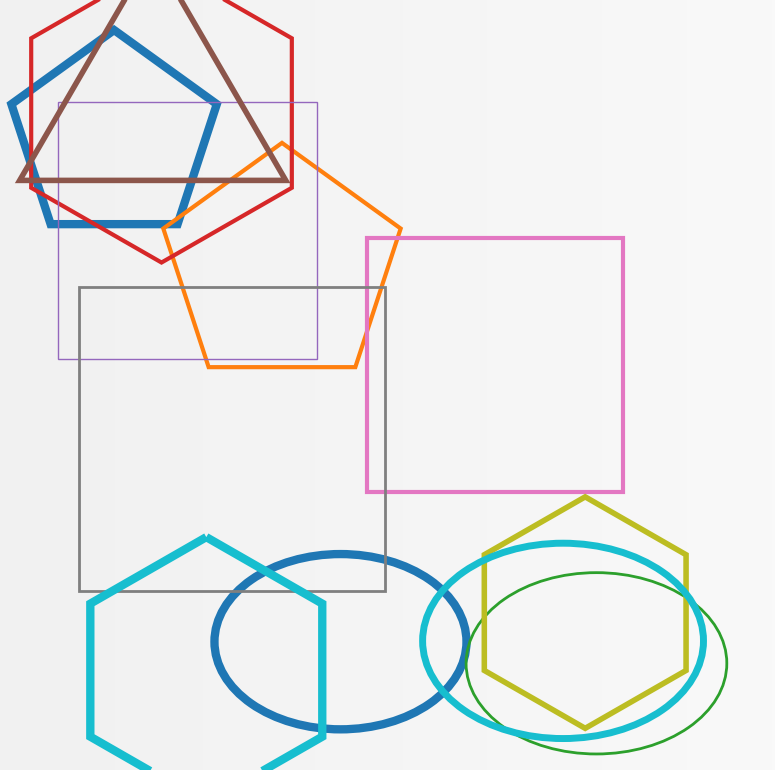[{"shape": "pentagon", "thickness": 3, "radius": 0.7, "center": [0.147, 0.822]}, {"shape": "oval", "thickness": 3, "radius": 0.81, "center": [0.439, 0.167]}, {"shape": "pentagon", "thickness": 1.5, "radius": 0.81, "center": [0.364, 0.653]}, {"shape": "oval", "thickness": 1, "radius": 0.84, "center": [0.77, 0.139]}, {"shape": "hexagon", "thickness": 1.5, "radius": 0.97, "center": [0.208, 0.853]}, {"shape": "square", "thickness": 0.5, "radius": 0.84, "center": [0.242, 0.701]}, {"shape": "triangle", "thickness": 2, "radius": 0.99, "center": [0.197, 0.865]}, {"shape": "square", "thickness": 1.5, "radius": 0.82, "center": [0.639, 0.526]}, {"shape": "square", "thickness": 1, "radius": 0.99, "center": [0.299, 0.43]}, {"shape": "hexagon", "thickness": 2, "radius": 0.75, "center": [0.755, 0.204]}, {"shape": "oval", "thickness": 2.5, "radius": 0.91, "center": [0.727, 0.168]}, {"shape": "hexagon", "thickness": 3, "radius": 0.86, "center": [0.266, 0.13]}]